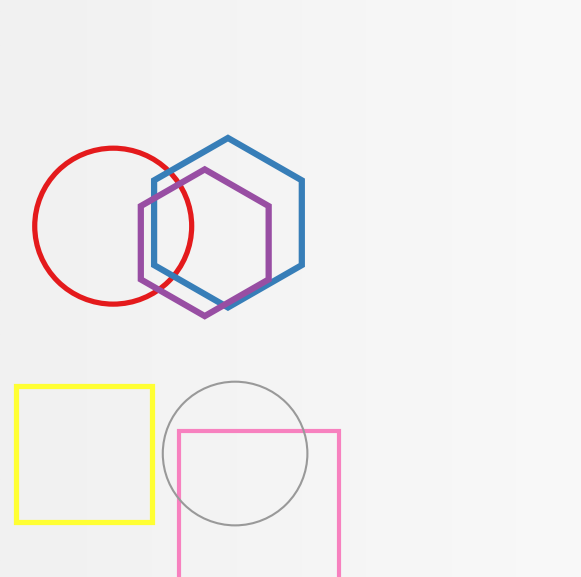[{"shape": "circle", "thickness": 2.5, "radius": 0.68, "center": [0.195, 0.608]}, {"shape": "hexagon", "thickness": 3, "radius": 0.73, "center": [0.392, 0.613]}, {"shape": "hexagon", "thickness": 3, "radius": 0.63, "center": [0.352, 0.579]}, {"shape": "square", "thickness": 2.5, "radius": 0.59, "center": [0.144, 0.213]}, {"shape": "square", "thickness": 2, "radius": 0.69, "center": [0.446, 0.115]}, {"shape": "circle", "thickness": 1, "radius": 0.62, "center": [0.404, 0.214]}]